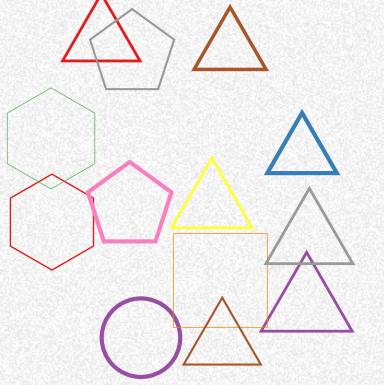[{"shape": "hexagon", "thickness": 1, "radius": 0.62, "center": [0.135, 0.423]}, {"shape": "triangle", "thickness": 2, "radius": 0.58, "center": [0.263, 0.9]}, {"shape": "triangle", "thickness": 3, "radius": 0.52, "center": [0.785, 0.603]}, {"shape": "hexagon", "thickness": 0.5, "radius": 0.66, "center": [0.133, 0.641]}, {"shape": "circle", "thickness": 3, "radius": 0.51, "center": [0.366, 0.123]}, {"shape": "triangle", "thickness": 2, "radius": 0.68, "center": [0.796, 0.208]}, {"shape": "square", "thickness": 0.5, "radius": 0.61, "center": [0.572, 0.272]}, {"shape": "triangle", "thickness": 2, "radius": 0.6, "center": [0.551, 0.469]}, {"shape": "triangle", "thickness": 1.5, "radius": 0.58, "center": [0.577, 0.111]}, {"shape": "triangle", "thickness": 2.5, "radius": 0.54, "center": [0.598, 0.874]}, {"shape": "pentagon", "thickness": 3, "radius": 0.57, "center": [0.337, 0.465]}, {"shape": "triangle", "thickness": 2, "radius": 0.65, "center": [0.804, 0.38]}, {"shape": "pentagon", "thickness": 1.5, "radius": 0.57, "center": [0.343, 0.861]}]